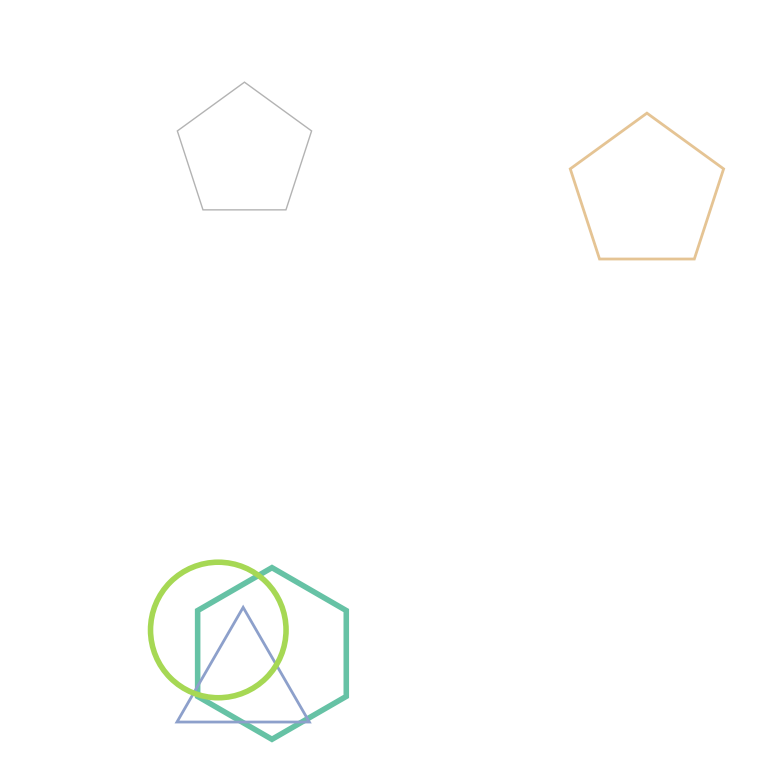[{"shape": "hexagon", "thickness": 2, "radius": 0.56, "center": [0.353, 0.151]}, {"shape": "triangle", "thickness": 1, "radius": 0.5, "center": [0.316, 0.112]}, {"shape": "circle", "thickness": 2, "radius": 0.44, "center": [0.283, 0.182]}, {"shape": "pentagon", "thickness": 1, "radius": 0.52, "center": [0.84, 0.748]}, {"shape": "pentagon", "thickness": 0.5, "radius": 0.46, "center": [0.317, 0.802]}]